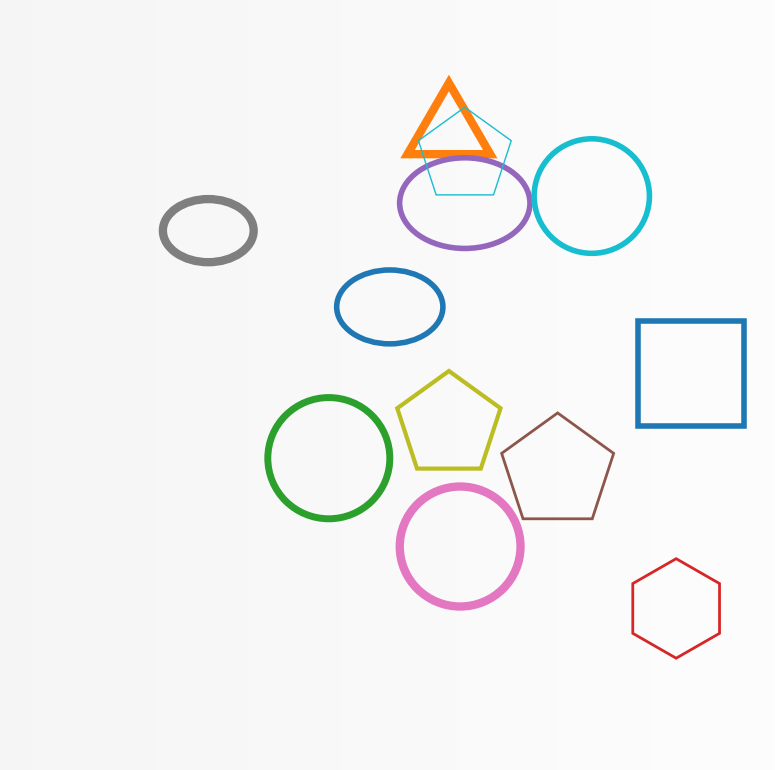[{"shape": "oval", "thickness": 2, "radius": 0.34, "center": [0.503, 0.601]}, {"shape": "square", "thickness": 2, "radius": 0.34, "center": [0.892, 0.515]}, {"shape": "triangle", "thickness": 3, "radius": 0.31, "center": [0.579, 0.831]}, {"shape": "circle", "thickness": 2.5, "radius": 0.39, "center": [0.424, 0.405]}, {"shape": "hexagon", "thickness": 1, "radius": 0.32, "center": [0.872, 0.21]}, {"shape": "oval", "thickness": 2, "radius": 0.42, "center": [0.6, 0.736]}, {"shape": "pentagon", "thickness": 1, "radius": 0.38, "center": [0.72, 0.388]}, {"shape": "circle", "thickness": 3, "radius": 0.39, "center": [0.594, 0.29]}, {"shape": "oval", "thickness": 3, "radius": 0.29, "center": [0.269, 0.7]}, {"shape": "pentagon", "thickness": 1.5, "radius": 0.35, "center": [0.579, 0.448]}, {"shape": "circle", "thickness": 2, "radius": 0.37, "center": [0.764, 0.745]}, {"shape": "pentagon", "thickness": 0.5, "radius": 0.31, "center": [0.6, 0.798]}]